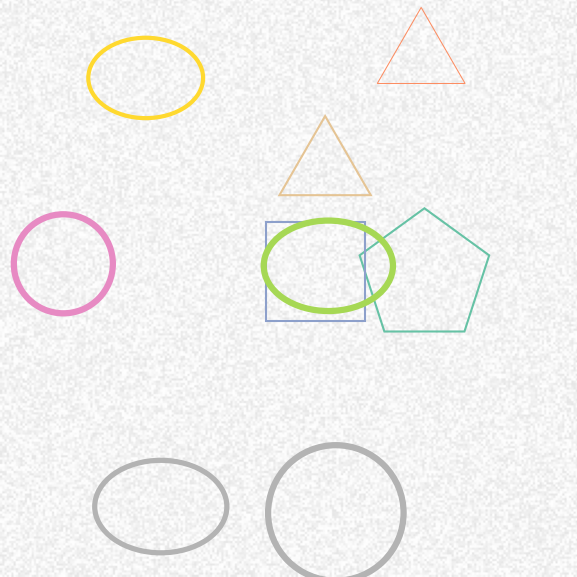[{"shape": "pentagon", "thickness": 1, "radius": 0.59, "center": [0.735, 0.521]}, {"shape": "triangle", "thickness": 0.5, "radius": 0.44, "center": [0.729, 0.898]}, {"shape": "square", "thickness": 1, "radius": 0.43, "center": [0.547, 0.529]}, {"shape": "circle", "thickness": 3, "radius": 0.43, "center": [0.11, 0.542]}, {"shape": "oval", "thickness": 3, "radius": 0.56, "center": [0.569, 0.539]}, {"shape": "oval", "thickness": 2, "radius": 0.5, "center": [0.252, 0.864]}, {"shape": "triangle", "thickness": 1, "radius": 0.46, "center": [0.563, 0.707]}, {"shape": "circle", "thickness": 3, "radius": 0.59, "center": [0.582, 0.111]}, {"shape": "oval", "thickness": 2.5, "radius": 0.57, "center": [0.278, 0.122]}]